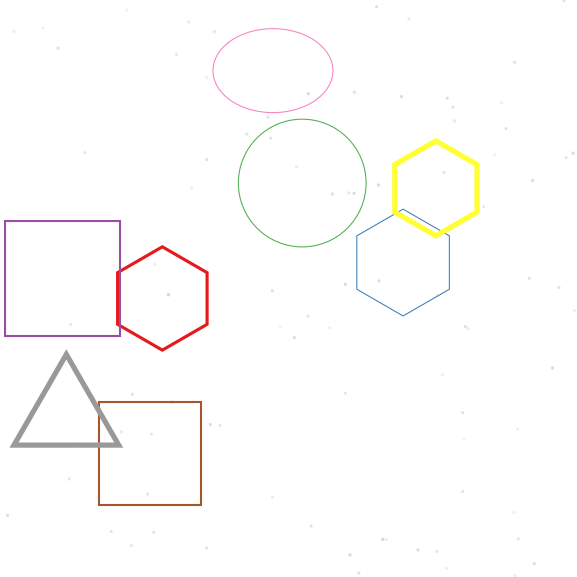[{"shape": "hexagon", "thickness": 1.5, "radius": 0.45, "center": [0.281, 0.482]}, {"shape": "hexagon", "thickness": 0.5, "radius": 0.46, "center": [0.698, 0.545]}, {"shape": "circle", "thickness": 0.5, "radius": 0.55, "center": [0.523, 0.682]}, {"shape": "square", "thickness": 1, "radius": 0.5, "center": [0.108, 0.517]}, {"shape": "hexagon", "thickness": 2.5, "radius": 0.41, "center": [0.755, 0.673]}, {"shape": "square", "thickness": 1, "radius": 0.44, "center": [0.26, 0.214]}, {"shape": "oval", "thickness": 0.5, "radius": 0.52, "center": [0.473, 0.877]}, {"shape": "triangle", "thickness": 2.5, "radius": 0.52, "center": [0.115, 0.281]}]